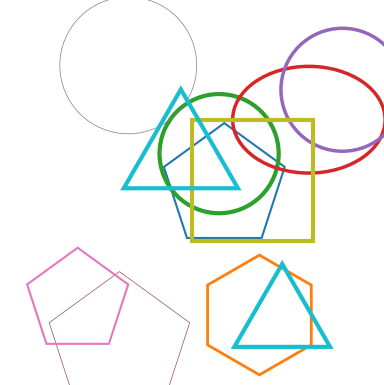[{"shape": "pentagon", "thickness": 1.5, "radius": 0.82, "center": [0.583, 0.515]}, {"shape": "hexagon", "thickness": 2, "radius": 0.78, "center": [0.674, 0.182]}, {"shape": "circle", "thickness": 3, "radius": 0.77, "center": [0.569, 0.601]}, {"shape": "oval", "thickness": 2.5, "radius": 0.99, "center": [0.802, 0.689]}, {"shape": "circle", "thickness": 2.5, "radius": 0.8, "center": [0.889, 0.767]}, {"shape": "pentagon", "thickness": 0.5, "radius": 0.96, "center": [0.31, 0.103]}, {"shape": "pentagon", "thickness": 1.5, "radius": 0.69, "center": [0.202, 0.219]}, {"shape": "circle", "thickness": 0.5, "radius": 0.89, "center": [0.333, 0.83]}, {"shape": "square", "thickness": 3, "radius": 0.79, "center": [0.657, 0.53]}, {"shape": "triangle", "thickness": 3, "radius": 0.86, "center": [0.47, 0.597]}, {"shape": "triangle", "thickness": 3, "radius": 0.72, "center": [0.733, 0.171]}]